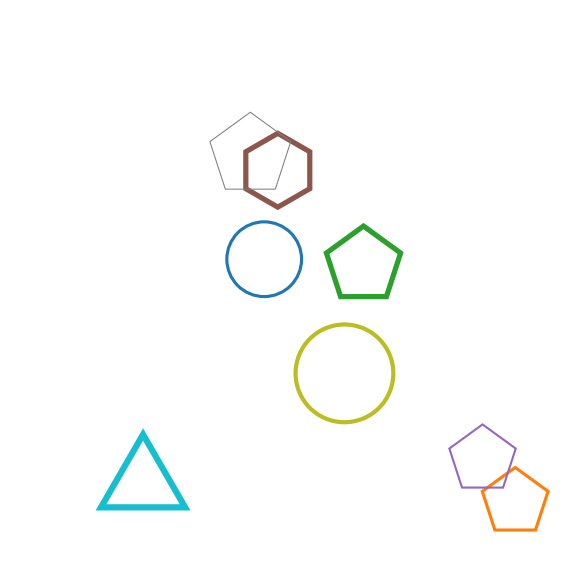[{"shape": "circle", "thickness": 1.5, "radius": 0.32, "center": [0.458, 0.55]}, {"shape": "pentagon", "thickness": 1.5, "radius": 0.3, "center": [0.892, 0.13]}, {"shape": "pentagon", "thickness": 2.5, "radius": 0.34, "center": [0.629, 0.54]}, {"shape": "pentagon", "thickness": 1, "radius": 0.3, "center": [0.836, 0.204]}, {"shape": "hexagon", "thickness": 2.5, "radius": 0.32, "center": [0.481, 0.704]}, {"shape": "pentagon", "thickness": 0.5, "radius": 0.37, "center": [0.433, 0.731]}, {"shape": "circle", "thickness": 2, "radius": 0.42, "center": [0.596, 0.353]}, {"shape": "triangle", "thickness": 3, "radius": 0.42, "center": [0.248, 0.163]}]